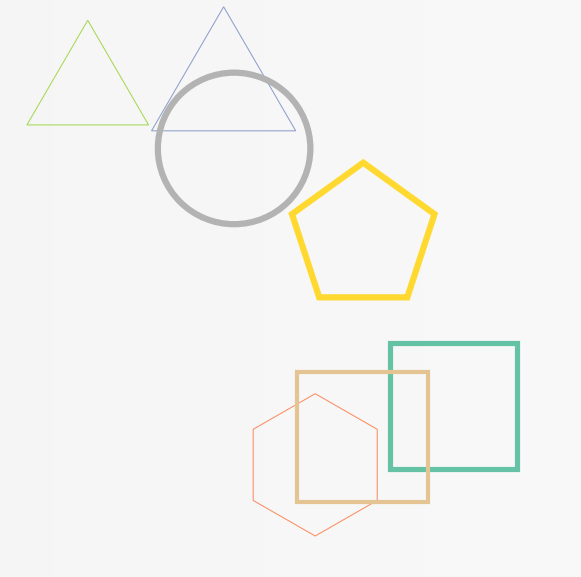[{"shape": "square", "thickness": 2.5, "radius": 0.54, "center": [0.78, 0.296]}, {"shape": "hexagon", "thickness": 0.5, "radius": 0.62, "center": [0.542, 0.194]}, {"shape": "triangle", "thickness": 0.5, "radius": 0.72, "center": [0.385, 0.844]}, {"shape": "triangle", "thickness": 0.5, "radius": 0.6, "center": [0.151, 0.843]}, {"shape": "pentagon", "thickness": 3, "radius": 0.64, "center": [0.625, 0.589]}, {"shape": "square", "thickness": 2, "radius": 0.56, "center": [0.623, 0.243]}, {"shape": "circle", "thickness": 3, "radius": 0.66, "center": [0.403, 0.742]}]